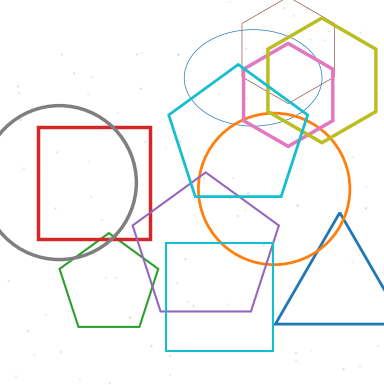[{"shape": "oval", "thickness": 0.5, "radius": 0.89, "center": [0.657, 0.798]}, {"shape": "triangle", "thickness": 2, "radius": 0.97, "center": [0.883, 0.255]}, {"shape": "circle", "thickness": 2, "radius": 0.98, "center": [0.712, 0.509]}, {"shape": "pentagon", "thickness": 1.5, "radius": 0.67, "center": [0.283, 0.26]}, {"shape": "square", "thickness": 2.5, "radius": 0.73, "center": [0.244, 0.524]}, {"shape": "pentagon", "thickness": 1.5, "radius": 1.0, "center": [0.534, 0.353]}, {"shape": "hexagon", "thickness": 0.5, "radius": 0.69, "center": [0.748, 0.87]}, {"shape": "hexagon", "thickness": 2.5, "radius": 0.67, "center": [0.749, 0.754]}, {"shape": "circle", "thickness": 2.5, "radius": 1.0, "center": [0.154, 0.526]}, {"shape": "hexagon", "thickness": 2.5, "radius": 0.81, "center": [0.836, 0.791]}, {"shape": "square", "thickness": 1.5, "radius": 0.7, "center": [0.57, 0.228]}, {"shape": "pentagon", "thickness": 2, "radius": 0.95, "center": [0.619, 0.643]}]